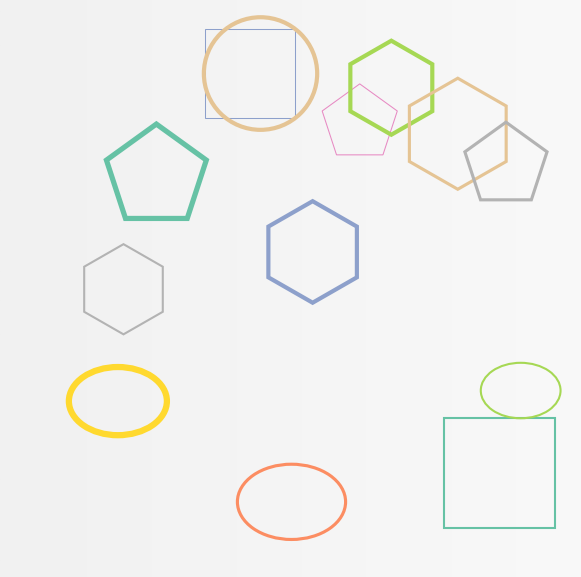[{"shape": "square", "thickness": 1, "radius": 0.48, "center": [0.86, 0.18]}, {"shape": "pentagon", "thickness": 2.5, "radius": 0.45, "center": [0.269, 0.694]}, {"shape": "oval", "thickness": 1.5, "radius": 0.47, "center": [0.501, 0.13]}, {"shape": "hexagon", "thickness": 2, "radius": 0.44, "center": [0.538, 0.563]}, {"shape": "square", "thickness": 0.5, "radius": 0.38, "center": [0.43, 0.872]}, {"shape": "pentagon", "thickness": 0.5, "radius": 0.34, "center": [0.619, 0.786]}, {"shape": "hexagon", "thickness": 2, "radius": 0.41, "center": [0.673, 0.847]}, {"shape": "oval", "thickness": 1, "radius": 0.34, "center": [0.896, 0.323]}, {"shape": "oval", "thickness": 3, "radius": 0.42, "center": [0.203, 0.305]}, {"shape": "hexagon", "thickness": 1.5, "radius": 0.48, "center": [0.788, 0.768]}, {"shape": "circle", "thickness": 2, "radius": 0.49, "center": [0.448, 0.872]}, {"shape": "pentagon", "thickness": 1.5, "radius": 0.37, "center": [0.87, 0.713]}, {"shape": "hexagon", "thickness": 1, "radius": 0.39, "center": [0.212, 0.498]}]